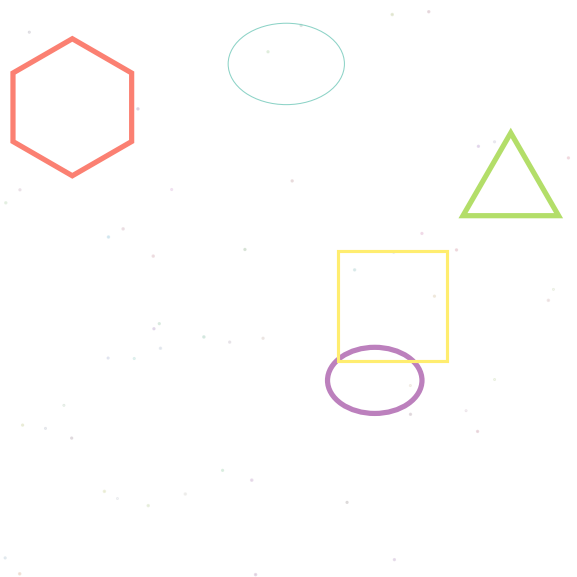[{"shape": "oval", "thickness": 0.5, "radius": 0.5, "center": [0.496, 0.888]}, {"shape": "hexagon", "thickness": 2.5, "radius": 0.59, "center": [0.125, 0.813]}, {"shape": "triangle", "thickness": 2.5, "radius": 0.48, "center": [0.884, 0.673]}, {"shape": "oval", "thickness": 2.5, "radius": 0.41, "center": [0.649, 0.34]}, {"shape": "square", "thickness": 1.5, "radius": 0.47, "center": [0.68, 0.469]}]